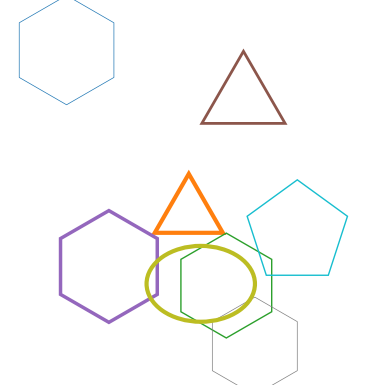[{"shape": "hexagon", "thickness": 0.5, "radius": 0.71, "center": [0.173, 0.87]}, {"shape": "triangle", "thickness": 3, "radius": 0.51, "center": [0.49, 0.446]}, {"shape": "hexagon", "thickness": 1, "radius": 0.68, "center": [0.588, 0.258]}, {"shape": "hexagon", "thickness": 2.5, "radius": 0.73, "center": [0.283, 0.308]}, {"shape": "triangle", "thickness": 2, "radius": 0.62, "center": [0.632, 0.742]}, {"shape": "hexagon", "thickness": 0.5, "radius": 0.64, "center": [0.662, 0.101]}, {"shape": "oval", "thickness": 3, "radius": 0.7, "center": [0.521, 0.263]}, {"shape": "pentagon", "thickness": 1, "radius": 0.68, "center": [0.772, 0.396]}]